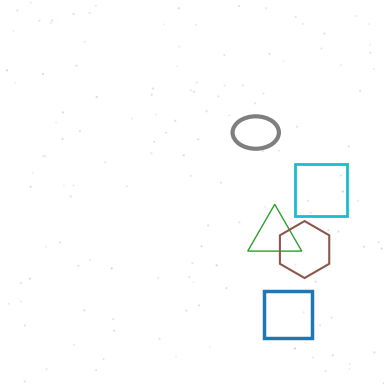[{"shape": "square", "thickness": 2.5, "radius": 0.31, "center": [0.748, 0.183]}, {"shape": "triangle", "thickness": 1, "radius": 0.41, "center": [0.714, 0.388]}, {"shape": "hexagon", "thickness": 1.5, "radius": 0.37, "center": [0.791, 0.352]}, {"shape": "oval", "thickness": 3, "radius": 0.3, "center": [0.664, 0.656]}, {"shape": "square", "thickness": 2, "radius": 0.34, "center": [0.834, 0.506]}]